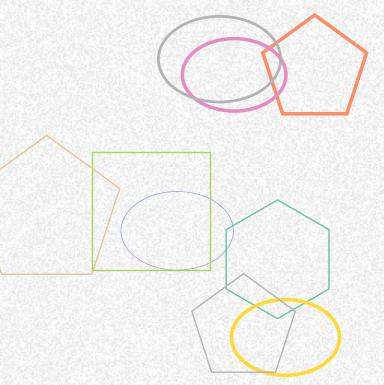[{"shape": "hexagon", "thickness": 1, "radius": 0.77, "center": [0.721, 0.327]}, {"shape": "pentagon", "thickness": 2.5, "radius": 0.71, "center": [0.817, 0.819]}, {"shape": "oval", "thickness": 0.5, "radius": 0.73, "center": [0.46, 0.401]}, {"shape": "oval", "thickness": 2.5, "radius": 0.67, "center": [0.608, 0.806]}, {"shape": "square", "thickness": 1, "radius": 0.77, "center": [0.391, 0.451]}, {"shape": "oval", "thickness": 2.5, "radius": 0.7, "center": [0.741, 0.124]}, {"shape": "pentagon", "thickness": 1, "radius": 1.0, "center": [0.121, 0.449]}, {"shape": "pentagon", "thickness": 1, "radius": 0.71, "center": [0.633, 0.148]}, {"shape": "oval", "thickness": 2, "radius": 0.79, "center": [0.57, 0.846]}]